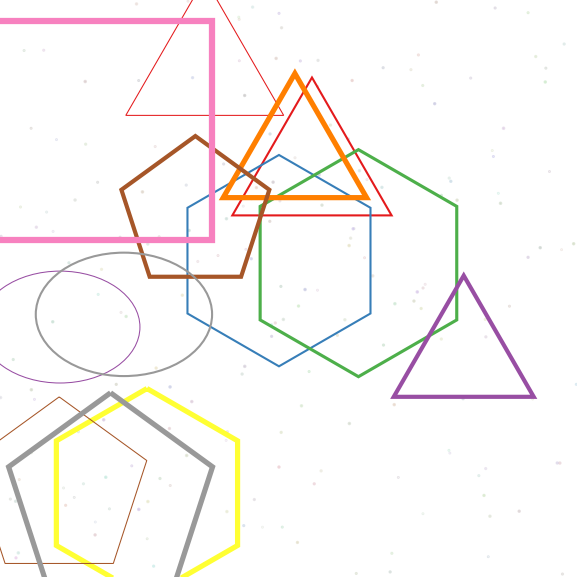[{"shape": "triangle", "thickness": 0.5, "radius": 0.79, "center": [0.355, 0.878]}, {"shape": "triangle", "thickness": 1, "radius": 0.8, "center": [0.54, 0.706]}, {"shape": "hexagon", "thickness": 1, "radius": 0.91, "center": [0.483, 0.548]}, {"shape": "hexagon", "thickness": 1.5, "radius": 0.98, "center": [0.621, 0.543]}, {"shape": "triangle", "thickness": 2, "radius": 0.7, "center": [0.803, 0.382]}, {"shape": "oval", "thickness": 0.5, "radius": 0.69, "center": [0.104, 0.433]}, {"shape": "triangle", "thickness": 2.5, "radius": 0.72, "center": [0.511, 0.729]}, {"shape": "hexagon", "thickness": 2.5, "radius": 0.91, "center": [0.254, 0.145]}, {"shape": "pentagon", "thickness": 2, "radius": 0.67, "center": [0.338, 0.629]}, {"shape": "pentagon", "thickness": 0.5, "radius": 0.8, "center": [0.102, 0.152]}, {"shape": "square", "thickness": 3, "radius": 0.95, "center": [0.177, 0.773]}, {"shape": "oval", "thickness": 1, "radius": 0.76, "center": [0.215, 0.455]}, {"shape": "pentagon", "thickness": 2.5, "radius": 0.93, "center": [0.191, 0.133]}]